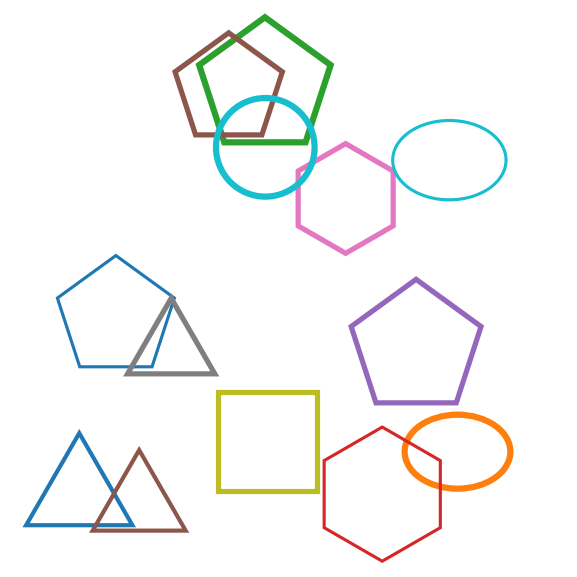[{"shape": "triangle", "thickness": 2, "radius": 0.53, "center": [0.137, 0.143]}, {"shape": "pentagon", "thickness": 1.5, "radius": 0.53, "center": [0.201, 0.45]}, {"shape": "oval", "thickness": 3, "radius": 0.46, "center": [0.792, 0.217]}, {"shape": "pentagon", "thickness": 3, "radius": 0.6, "center": [0.459, 0.85]}, {"shape": "hexagon", "thickness": 1.5, "radius": 0.58, "center": [0.662, 0.143]}, {"shape": "pentagon", "thickness": 2.5, "radius": 0.59, "center": [0.721, 0.397]}, {"shape": "pentagon", "thickness": 2.5, "radius": 0.49, "center": [0.396, 0.845]}, {"shape": "triangle", "thickness": 2, "radius": 0.46, "center": [0.241, 0.127]}, {"shape": "hexagon", "thickness": 2.5, "radius": 0.47, "center": [0.599, 0.655]}, {"shape": "triangle", "thickness": 2.5, "radius": 0.44, "center": [0.296, 0.395]}, {"shape": "square", "thickness": 2.5, "radius": 0.43, "center": [0.463, 0.234]}, {"shape": "oval", "thickness": 1.5, "radius": 0.49, "center": [0.778, 0.722]}, {"shape": "circle", "thickness": 3, "radius": 0.43, "center": [0.459, 0.744]}]